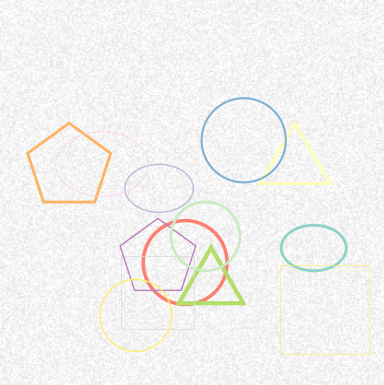[{"shape": "oval", "thickness": 2, "radius": 0.42, "center": [0.815, 0.356]}, {"shape": "triangle", "thickness": 2, "radius": 0.52, "center": [0.766, 0.576]}, {"shape": "oval", "thickness": 1, "radius": 0.44, "center": [0.413, 0.511]}, {"shape": "circle", "thickness": 2.5, "radius": 0.54, "center": [0.481, 0.318]}, {"shape": "circle", "thickness": 1.5, "radius": 0.55, "center": [0.633, 0.636]}, {"shape": "pentagon", "thickness": 2, "radius": 0.57, "center": [0.18, 0.567]}, {"shape": "triangle", "thickness": 3, "radius": 0.48, "center": [0.548, 0.261]}, {"shape": "oval", "thickness": 0.5, "radius": 0.6, "center": [0.265, 0.574]}, {"shape": "square", "thickness": 0.5, "radius": 0.48, "center": [0.409, 0.24]}, {"shape": "pentagon", "thickness": 1, "radius": 0.52, "center": [0.41, 0.329]}, {"shape": "circle", "thickness": 2, "radius": 0.45, "center": [0.534, 0.386]}, {"shape": "square", "thickness": 0.5, "radius": 0.58, "center": [0.843, 0.197]}, {"shape": "circle", "thickness": 1, "radius": 0.47, "center": [0.353, 0.181]}]